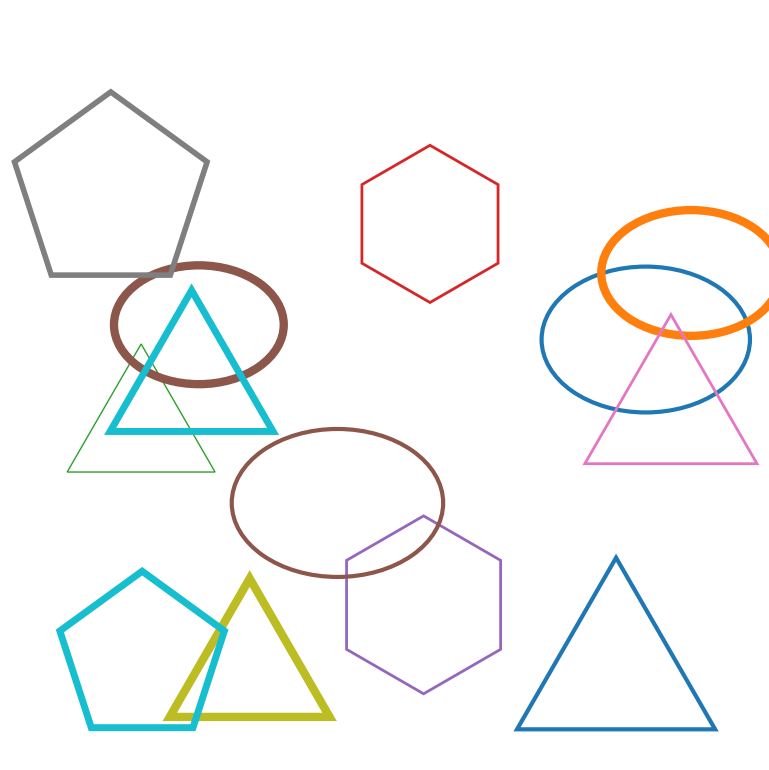[{"shape": "oval", "thickness": 1.5, "radius": 0.68, "center": [0.839, 0.559]}, {"shape": "triangle", "thickness": 1.5, "radius": 0.74, "center": [0.8, 0.127]}, {"shape": "oval", "thickness": 3, "radius": 0.58, "center": [0.898, 0.646]}, {"shape": "triangle", "thickness": 0.5, "radius": 0.55, "center": [0.183, 0.442]}, {"shape": "hexagon", "thickness": 1, "radius": 0.51, "center": [0.558, 0.709]}, {"shape": "hexagon", "thickness": 1, "radius": 0.58, "center": [0.55, 0.214]}, {"shape": "oval", "thickness": 3, "radius": 0.55, "center": [0.258, 0.578]}, {"shape": "oval", "thickness": 1.5, "radius": 0.69, "center": [0.438, 0.347]}, {"shape": "triangle", "thickness": 1, "radius": 0.65, "center": [0.871, 0.462]}, {"shape": "pentagon", "thickness": 2, "radius": 0.66, "center": [0.144, 0.749]}, {"shape": "triangle", "thickness": 3, "radius": 0.6, "center": [0.324, 0.129]}, {"shape": "triangle", "thickness": 2.5, "radius": 0.61, "center": [0.249, 0.501]}, {"shape": "pentagon", "thickness": 2.5, "radius": 0.56, "center": [0.185, 0.146]}]